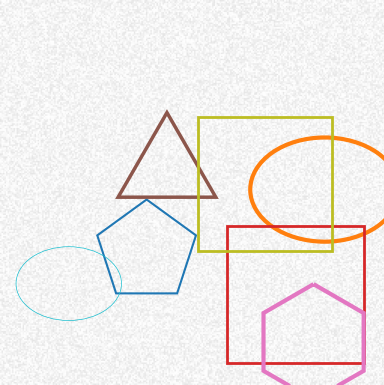[{"shape": "pentagon", "thickness": 1.5, "radius": 0.67, "center": [0.381, 0.347]}, {"shape": "oval", "thickness": 3, "radius": 0.97, "center": [0.843, 0.508]}, {"shape": "square", "thickness": 2, "radius": 0.89, "center": [0.768, 0.235]}, {"shape": "triangle", "thickness": 2.5, "radius": 0.73, "center": [0.434, 0.561]}, {"shape": "hexagon", "thickness": 3, "radius": 0.75, "center": [0.814, 0.112]}, {"shape": "square", "thickness": 2, "radius": 0.87, "center": [0.687, 0.523]}, {"shape": "oval", "thickness": 0.5, "radius": 0.68, "center": [0.179, 0.263]}]